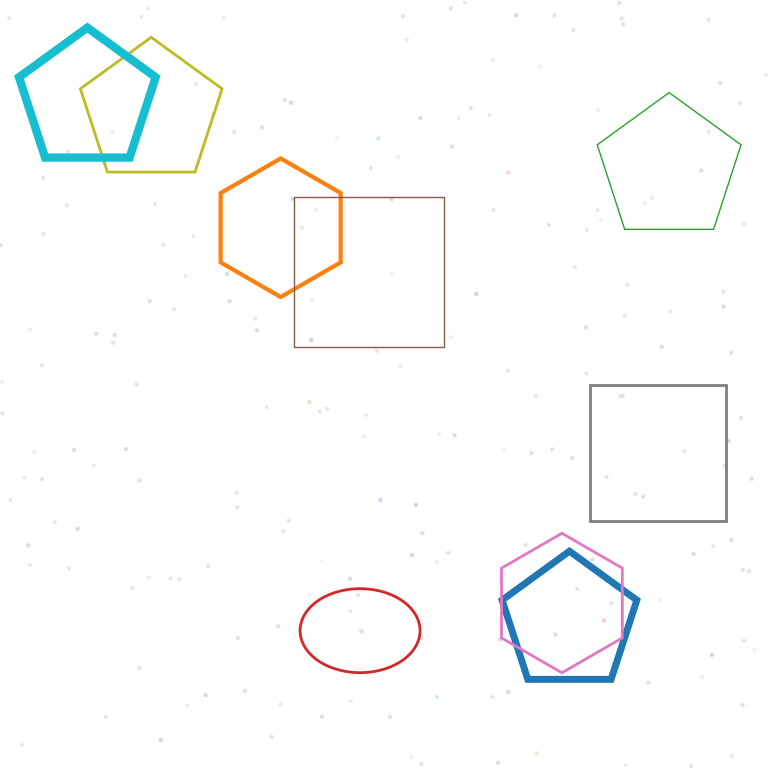[{"shape": "pentagon", "thickness": 2.5, "radius": 0.46, "center": [0.74, 0.192]}, {"shape": "hexagon", "thickness": 1.5, "radius": 0.45, "center": [0.364, 0.704]}, {"shape": "pentagon", "thickness": 0.5, "radius": 0.49, "center": [0.869, 0.782]}, {"shape": "oval", "thickness": 1, "radius": 0.39, "center": [0.468, 0.181]}, {"shape": "square", "thickness": 0.5, "radius": 0.49, "center": [0.479, 0.647]}, {"shape": "hexagon", "thickness": 1, "radius": 0.45, "center": [0.73, 0.217]}, {"shape": "square", "thickness": 1, "radius": 0.44, "center": [0.855, 0.412]}, {"shape": "pentagon", "thickness": 1, "radius": 0.48, "center": [0.196, 0.855]}, {"shape": "pentagon", "thickness": 3, "radius": 0.47, "center": [0.113, 0.871]}]